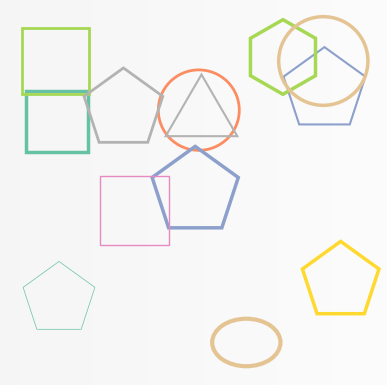[{"shape": "square", "thickness": 2.5, "radius": 0.4, "center": [0.147, 0.685]}, {"shape": "pentagon", "thickness": 0.5, "radius": 0.49, "center": [0.152, 0.224]}, {"shape": "circle", "thickness": 2, "radius": 0.52, "center": [0.513, 0.714]}, {"shape": "pentagon", "thickness": 1.5, "radius": 0.56, "center": [0.837, 0.767]}, {"shape": "pentagon", "thickness": 2.5, "radius": 0.58, "center": [0.504, 0.503]}, {"shape": "square", "thickness": 1, "radius": 0.45, "center": [0.347, 0.453]}, {"shape": "hexagon", "thickness": 2.5, "radius": 0.48, "center": [0.73, 0.852]}, {"shape": "square", "thickness": 2, "radius": 0.43, "center": [0.143, 0.841]}, {"shape": "pentagon", "thickness": 2.5, "radius": 0.52, "center": [0.879, 0.269]}, {"shape": "oval", "thickness": 3, "radius": 0.44, "center": [0.636, 0.11]}, {"shape": "circle", "thickness": 2.5, "radius": 0.58, "center": [0.834, 0.842]}, {"shape": "triangle", "thickness": 1.5, "radius": 0.53, "center": [0.52, 0.7]}, {"shape": "pentagon", "thickness": 2, "radius": 0.53, "center": [0.319, 0.717]}]